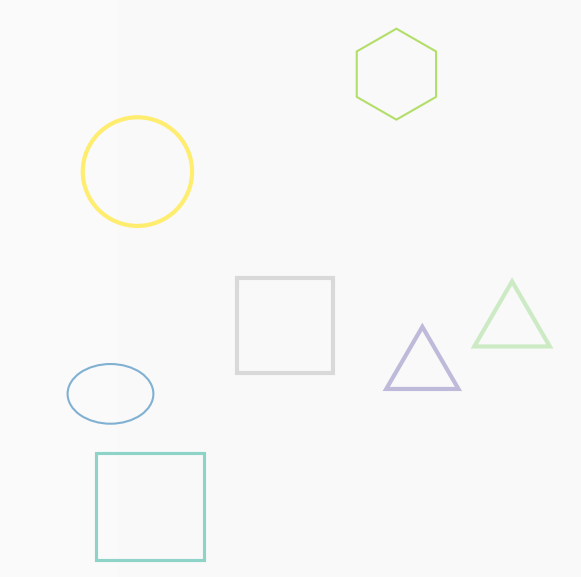[{"shape": "square", "thickness": 1.5, "radius": 0.46, "center": [0.258, 0.122]}, {"shape": "triangle", "thickness": 2, "radius": 0.36, "center": [0.727, 0.361]}, {"shape": "oval", "thickness": 1, "radius": 0.37, "center": [0.19, 0.317]}, {"shape": "hexagon", "thickness": 1, "radius": 0.39, "center": [0.682, 0.871]}, {"shape": "square", "thickness": 2, "radius": 0.41, "center": [0.49, 0.435]}, {"shape": "triangle", "thickness": 2, "radius": 0.38, "center": [0.881, 0.437]}, {"shape": "circle", "thickness": 2, "radius": 0.47, "center": [0.236, 0.702]}]